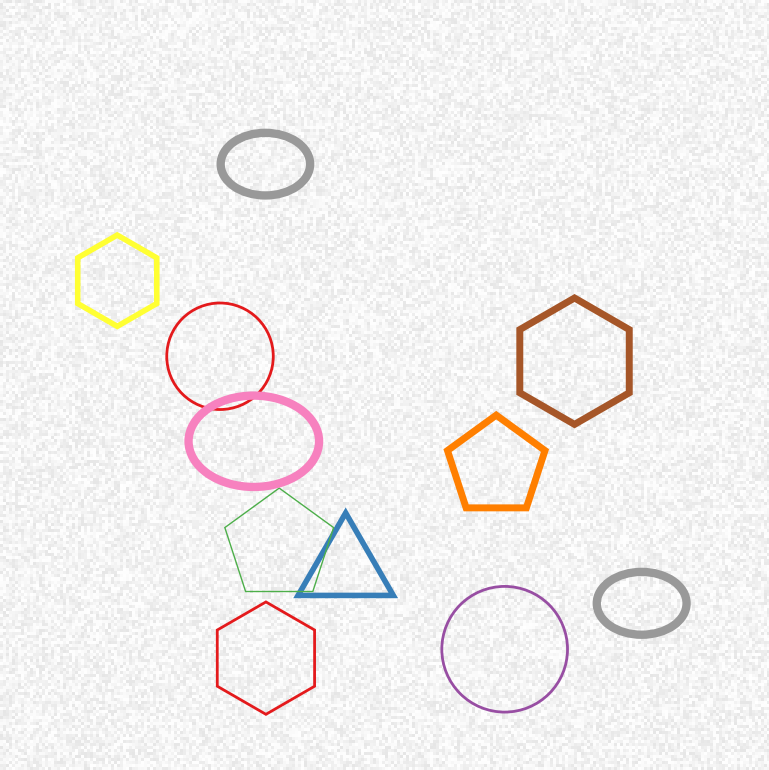[{"shape": "circle", "thickness": 1, "radius": 0.35, "center": [0.286, 0.537]}, {"shape": "hexagon", "thickness": 1, "radius": 0.36, "center": [0.345, 0.145]}, {"shape": "triangle", "thickness": 2, "radius": 0.36, "center": [0.449, 0.262]}, {"shape": "pentagon", "thickness": 0.5, "radius": 0.37, "center": [0.363, 0.292]}, {"shape": "circle", "thickness": 1, "radius": 0.41, "center": [0.655, 0.157]}, {"shape": "pentagon", "thickness": 2.5, "radius": 0.33, "center": [0.644, 0.394]}, {"shape": "hexagon", "thickness": 2, "radius": 0.3, "center": [0.152, 0.635]}, {"shape": "hexagon", "thickness": 2.5, "radius": 0.41, "center": [0.746, 0.531]}, {"shape": "oval", "thickness": 3, "radius": 0.42, "center": [0.33, 0.427]}, {"shape": "oval", "thickness": 3, "radius": 0.29, "center": [0.345, 0.787]}, {"shape": "oval", "thickness": 3, "radius": 0.29, "center": [0.833, 0.216]}]